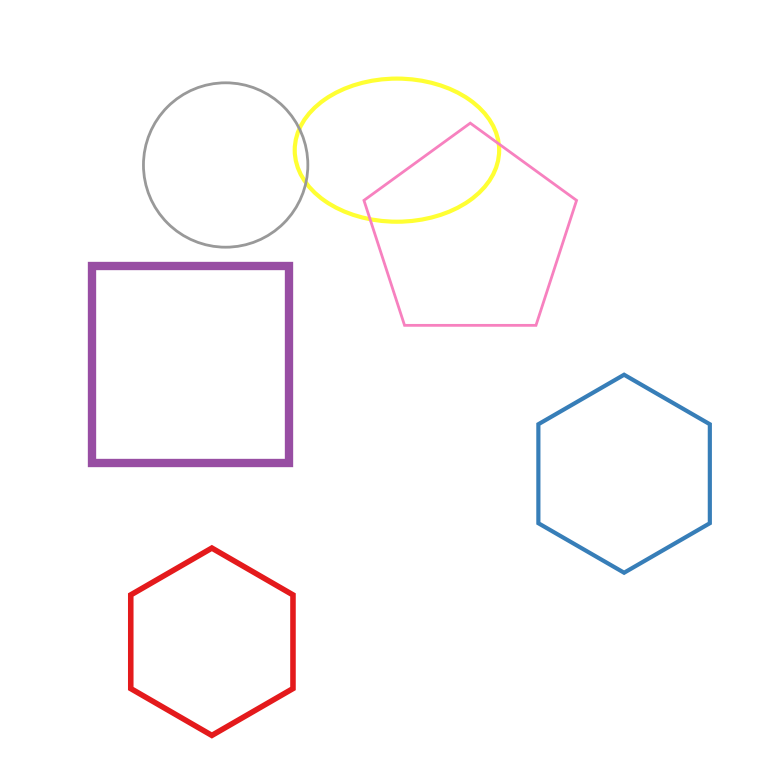[{"shape": "hexagon", "thickness": 2, "radius": 0.61, "center": [0.275, 0.167]}, {"shape": "hexagon", "thickness": 1.5, "radius": 0.64, "center": [0.811, 0.385]}, {"shape": "square", "thickness": 3, "radius": 0.64, "center": [0.247, 0.526]}, {"shape": "oval", "thickness": 1.5, "radius": 0.66, "center": [0.516, 0.805]}, {"shape": "pentagon", "thickness": 1, "radius": 0.73, "center": [0.611, 0.695]}, {"shape": "circle", "thickness": 1, "radius": 0.53, "center": [0.293, 0.786]}]